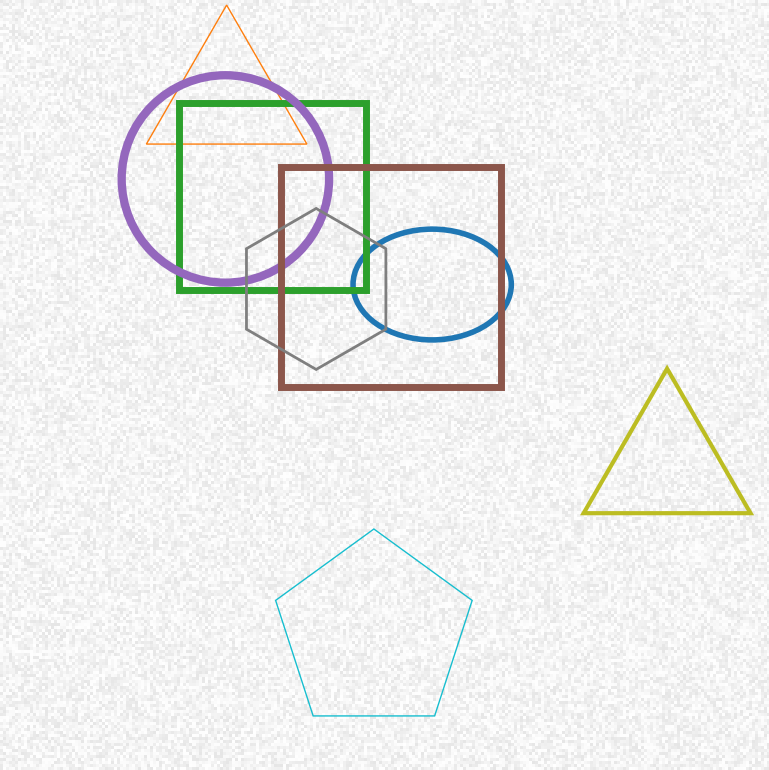[{"shape": "oval", "thickness": 2, "radius": 0.51, "center": [0.561, 0.63]}, {"shape": "triangle", "thickness": 0.5, "radius": 0.6, "center": [0.294, 0.873]}, {"shape": "square", "thickness": 2.5, "radius": 0.61, "center": [0.354, 0.745]}, {"shape": "circle", "thickness": 3, "radius": 0.67, "center": [0.293, 0.768]}, {"shape": "square", "thickness": 2.5, "radius": 0.71, "center": [0.508, 0.64]}, {"shape": "hexagon", "thickness": 1, "radius": 0.52, "center": [0.411, 0.625]}, {"shape": "triangle", "thickness": 1.5, "radius": 0.63, "center": [0.866, 0.396]}, {"shape": "pentagon", "thickness": 0.5, "radius": 0.67, "center": [0.486, 0.179]}]